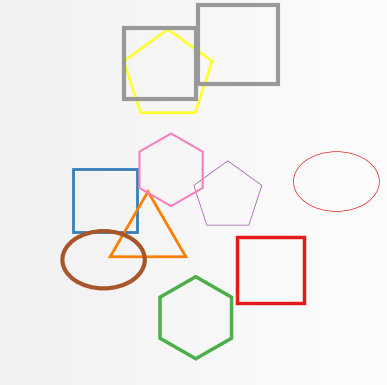[{"shape": "square", "thickness": 2.5, "radius": 0.43, "center": [0.698, 0.3]}, {"shape": "oval", "thickness": 0.5, "radius": 0.55, "center": [0.868, 0.528]}, {"shape": "square", "thickness": 2, "radius": 0.41, "center": [0.271, 0.479]}, {"shape": "hexagon", "thickness": 2.5, "radius": 0.53, "center": [0.505, 0.175]}, {"shape": "pentagon", "thickness": 0.5, "radius": 0.46, "center": [0.588, 0.49]}, {"shape": "triangle", "thickness": 2, "radius": 0.56, "center": [0.382, 0.389]}, {"shape": "pentagon", "thickness": 2, "radius": 0.6, "center": [0.433, 0.804]}, {"shape": "oval", "thickness": 3, "radius": 0.53, "center": [0.267, 0.325]}, {"shape": "hexagon", "thickness": 1.5, "radius": 0.47, "center": [0.441, 0.559]}, {"shape": "square", "thickness": 3, "radius": 0.47, "center": [0.412, 0.835]}, {"shape": "square", "thickness": 3, "radius": 0.52, "center": [0.614, 0.885]}]